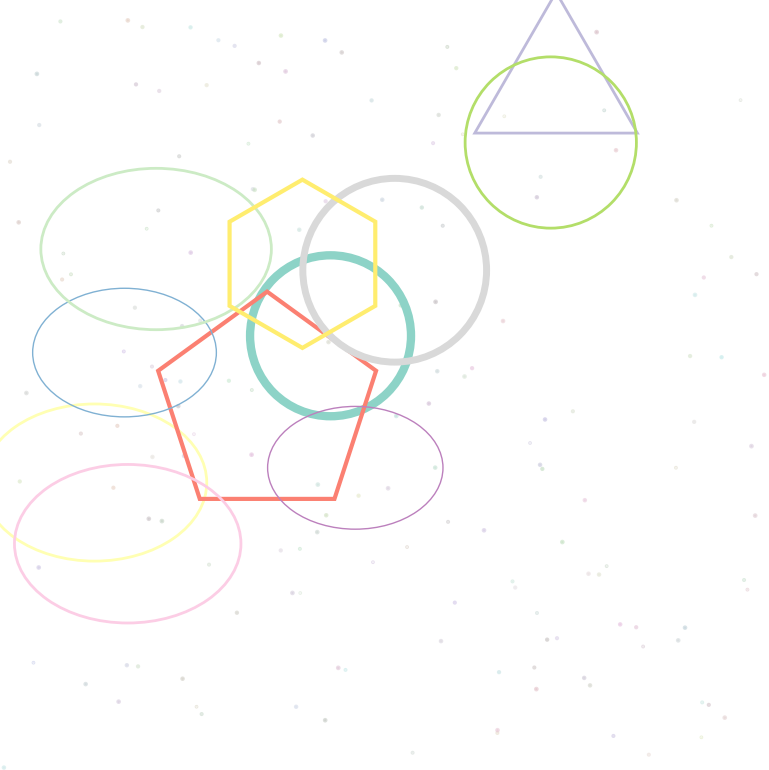[{"shape": "circle", "thickness": 3, "radius": 0.52, "center": [0.429, 0.564]}, {"shape": "oval", "thickness": 1, "radius": 0.73, "center": [0.123, 0.373]}, {"shape": "triangle", "thickness": 1, "radius": 0.61, "center": [0.722, 0.888]}, {"shape": "pentagon", "thickness": 1.5, "radius": 0.74, "center": [0.347, 0.472]}, {"shape": "oval", "thickness": 0.5, "radius": 0.6, "center": [0.162, 0.542]}, {"shape": "circle", "thickness": 1, "radius": 0.56, "center": [0.715, 0.815]}, {"shape": "oval", "thickness": 1, "radius": 0.74, "center": [0.166, 0.294]}, {"shape": "circle", "thickness": 2.5, "radius": 0.6, "center": [0.513, 0.649]}, {"shape": "oval", "thickness": 0.5, "radius": 0.57, "center": [0.461, 0.392]}, {"shape": "oval", "thickness": 1, "radius": 0.75, "center": [0.203, 0.677]}, {"shape": "hexagon", "thickness": 1.5, "radius": 0.55, "center": [0.393, 0.657]}]